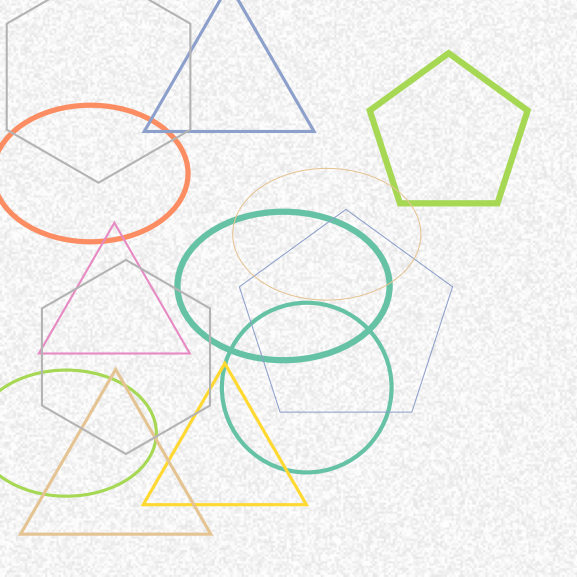[{"shape": "oval", "thickness": 3, "radius": 0.92, "center": [0.491, 0.504]}, {"shape": "circle", "thickness": 2, "radius": 0.73, "center": [0.531, 0.328]}, {"shape": "oval", "thickness": 2.5, "radius": 0.84, "center": [0.157, 0.699]}, {"shape": "pentagon", "thickness": 0.5, "radius": 0.97, "center": [0.599, 0.443]}, {"shape": "triangle", "thickness": 1.5, "radius": 0.85, "center": [0.397, 0.856]}, {"shape": "triangle", "thickness": 1, "radius": 0.75, "center": [0.198, 0.462]}, {"shape": "oval", "thickness": 1.5, "radius": 0.78, "center": [0.115, 0.249]}, {"shape": "pentagon", "thickness": 3, "radius": 0.72, "center": [0.777, 0.763]}, {"shape": "triangle", "thickness": 1.5, "radius": 0.82, "center": [0.389, 0.207]}, {"shape": "oval", "thickness": 0.5, "radius": 0.81, "center": [0.566, 0.593]}, {"shape": "triangle", "thickness": 1.5, "radius": 0.95, "center": [0.2, 0.169]}, {"shape": "hexagon", "thickness": 1, "radius": 0.92, "center": [0.171, 0.866]}, {"shape": "hexagon", "thickness": 1, "radius": 0.84, "center": [0.218, 0.381]}]